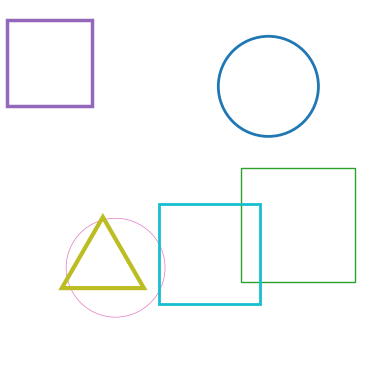[{"shape": "circle", "thickness": 2, "radius": 0.65, "center": [0.697, 0.776]}, {"shape": "square", "thickness": 1, "radius": 0.74, "center": [0.774, 0.415]}, {"shape": "square", "thickness": 2.5, "radius": 0.55, "center": [0.129, 0.836]}, {"shape": "circle", "thickness": 0.5, "radius": 0.64, "center": [0.3, 0.305]}, {"shape": "triangle", "thickness": 3, "radius": 0.62, "center": [0.267, 0.313]}, {"shape": "square", "thickness": 2, "radius": 0.65, "center": [0.544, 0.34]}]